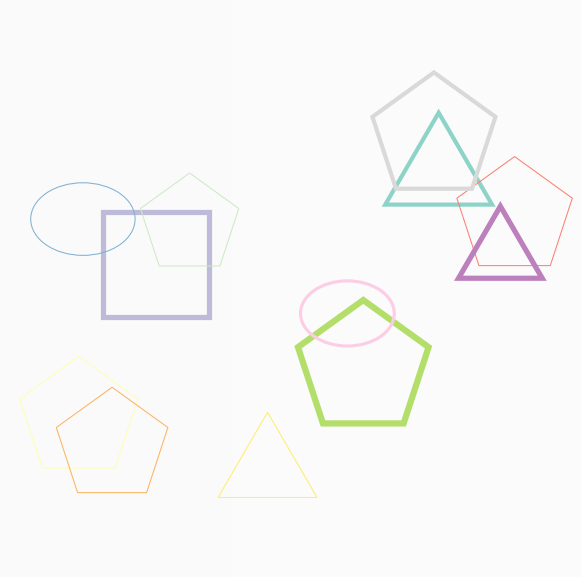[{"shape": "triangle", "thickness": 2, "radius": 0.53, "center": [0.755, 0.698]}, {"shape": "pentagon", "thickness": 0.5, "radius": 0.53, "center": [0.136, 0.275]}, {"shape": "square", "thickness": 2.5, "radius": 0.45, "center": [0.268, 0.541]}, {"shape": "pentagon", "thickness": 0.5, "radius": 0.52, "center": [0.885, 0.624]}, {"shape": "oval", "thickness": 0.5, "radius": 0.45, "center": [0.143, 0.62]}, {"shape": "pentagon", "thickness": 0.5, "radius": 0.5, "center": [0.193, 0.228]}, {"shape": "pentagon", "thickness": 3, "radius": 0.59, "center": [0.625, 0.361]}, {"shape": "oval", "thickness": 1.5, "radius": 0.4, "center": [0.598, 0.456]}, {"shape": "pentagon", "thickness": 2, "radius": 0.56, "center": [0.747, 0.762]}, {"shape": "triangle", "thickness": 2.5, "radius": 0.42, "center": [0.861, 0.559]}, {"shape": "pentagon", "thickness": 0.5, "radius": 0.44, "center": [0.326, 0.611]}, {"shape": "triangle", "thickness": 0.5, "radius": 0.49, "center": [0.46, 0.187]}]